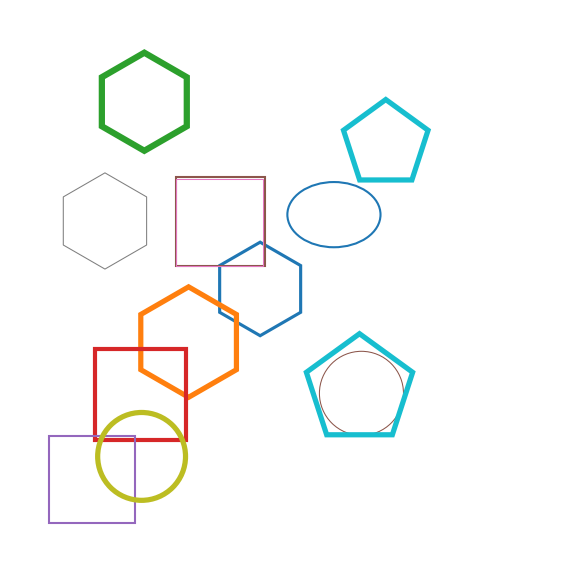[{"shape": "hexagon", "thickness": 1.5, "radius": 0.4, "center": [0.45, 0.499]}, {"shape": "oval", "thickness": 1, "radius": 0.4, "center": [0.578, 0.627]}, {"shape": "hexagon", "thickness": 2.5, "radius": 0.48, "center": [0.327, 0.407]}, {"shape": "hexagon", "thickness": 3, "radius": 0.42, "center": [0.25, 0.823]}, {"shape": "square", "thickness": 2, "radius": 0.39, "center": [0.243, 0.316]}, {"shape": "square", "thickness": 1, "radius": 0.38, "center": [0.159, 0.169]}, {"shape": "circle", "thickness": 0.5, "radius": 0.36, "center": [0.626, 0.318]}, {"shape": "square", "thickness": 1, "radius": 0.39, "center": [0.381, 0.616]}, {"shape": "square", "thickness": 0.5, "radius": 0.38, "center": [0.38, 0.614]}, {"shape": "hexagon", "thickness": 0.5, "radius": 0.42, "center": [0.182, 0.617]}, {"shape": "circle", "thickness": 2.5, "radius": 0.38, "center": [0.245, 0.209]}, {"shape": "pentagon", "thickness": 2.5, "radius": 0.48, "center": [0.623, 0.325]}, {"shape": "pentagon", "thickness": 2.5, "radius": 0.38, "center": [0.668, 0.75]}]